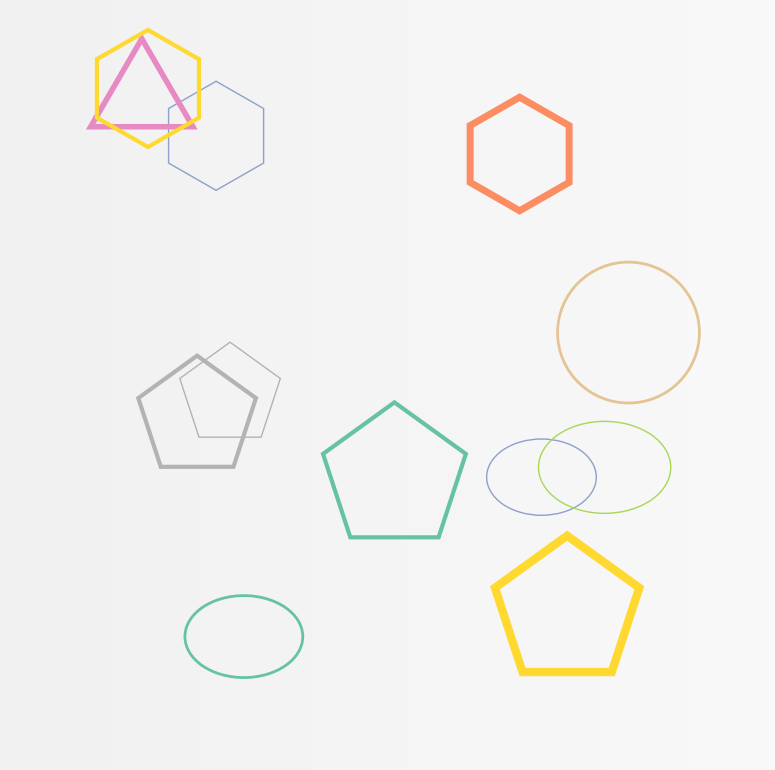[{"shape": "pentagon", "thickness": 1.5, "radius": 0.48, "center": [0.509, 0.381]}, {"shape": "oval", "thickness": 1, "radius": 0.38, "center": [0.315, 0.173]}, {"shape": "hexagon", "thickness": 2.5, "radius": 0.37, "center": [0.67, 0.8]}, {"shape": "oval", "thickness": 0.5, "radius": 0.35, "center": [0.699, 0.38]}, {"shape": "hexagon", "thickness": 0.5, "radius": 0.35, "center": [0.279, 0.824]}, {"shape": "triangle", "thickness": 2, "radius": 0.38, "center": [0.183, 0.873]}, {"shape": "oval", "thickness": 0.5, "radius": 0.43, "center": [0.78, 0.393]}, {"shape": "pentagon", "thickness": 3, "radius": 0.49, "center": [0.732, 0.206]}, {"shape": "hexagon", "thickness": 1.5, "radius": 0.38, "center": [0.191, 0.885]}, {"shape": "circle", "thickness": 1, "radius": 0.46, "center": [0.811, 0.568]}, {"shape": "pentagon", "thickness": 0.5, "radius": 0.34, "center": [0.297, 0.487]}, {"shape": "pentagon", "thickness": 1.5, "radius": 0.4, "center": [0.254, 0.458]}]